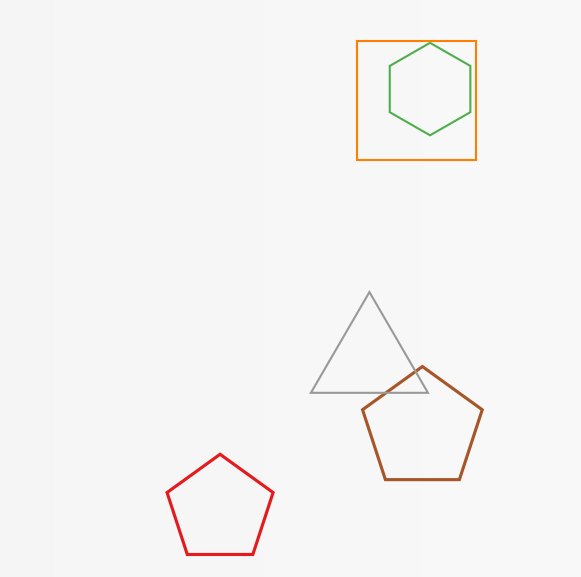[{"shape": "pentagon", "thickness": 1.5, "radius": 0.48, "center": [0.379, 0.117]}, {"shape": "hexagon", "thickness": 1, "radius": 0.4, "center": [0.74, 0.845]}, {"shape": "square", "thickness": 1, "radius": 0.51, "center": [0.716, 0.825]}, {"shape": "pentagon", "thickness": 1.5, "radius": 0.54, "center": [0.727, 0.256]}, {"shape": "triangle", "thickness": 1, "radius": 0.58, "center": [0.636, 0.377]}]